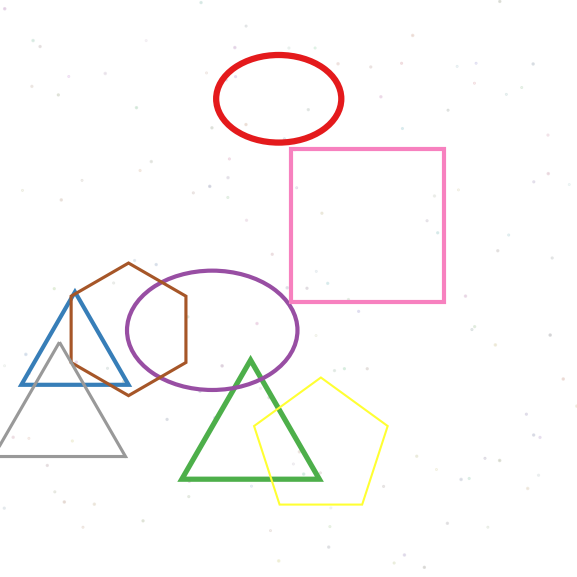[{"shape": "oval", "thickness": 3, "radius": 0.54, "center": [0.483, 0.828]}, {"shape": "triangle", "thickness": 2, "radius": 0.54, "center": [0.13, 0.386]}, {"shape": "triangle", "thickness": 2.5, "radius": 0.69, "center": [0.434, 0.238]}, {"shape": "oval", "thickness": 2, "radius": 0.74, "center": [0.368, 0.427]}, {"shape": "pentagon", "thickness": 1, "radius": 0.61, "center": [0.556, 0.224]}, {"shape": "hexagon", "thickness": 1.5, "radius": 0.57, "center": [0.223, 0.429]}, {"shape": "square", "thickness": 2, "radius": 0.66, "center": [0.636, 0.609]}, {"shape": "triangle", "thickness": 1.5, "radius": 0.66, "center": [0.103, 0.275]}]